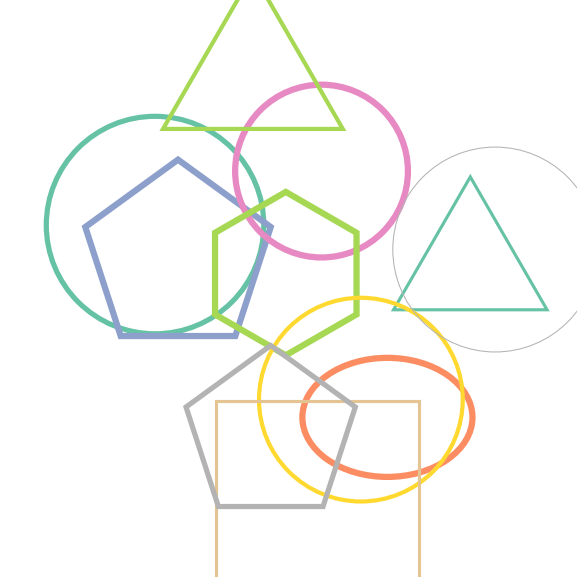[{"shape": "circle", "thickness": 2.5, "radius": 0.94, "center": [0.268, 0.609]}, {"shape": "triangle", "thickness": 1.5, "radius": 0.77, "center": [0.814, 0.539]}, {"shape": "oval", "thickness": 3, "radius": 0.74, "center": [0.671, 0.276]}, {"shape": "pentagon", "thickness": 3, "radius": 0.84, "center": [0.308, 0.554]}, {"shape": "circle", "thickness": 3, "radius": 0.75, "center": [0.557, 0.703]}, {"shape": "triangle", "thickness": 2, "radius": 0.9, "center": [0.438, 0.866]}, {"shape": "hexagon", "thickness": 3, "radius": 0.71, "center": [0.495, 0.525]}, {"shape": "circle", "thickness": 2, "radius": 0.88, "center": [0.625, 0.307]}, {"shape": "square", "thickness": 1.5, "radius": 0.88, "center": [0.55, 0.129]}, {"shape": "pentagon", "thickness": 2.5, "radius": 0.77, "center": [0.469, 0.247]}, {"shape": "circle", "thickness": 0.5, "radius": 0.89, "center": [0.858, 0.567]}]